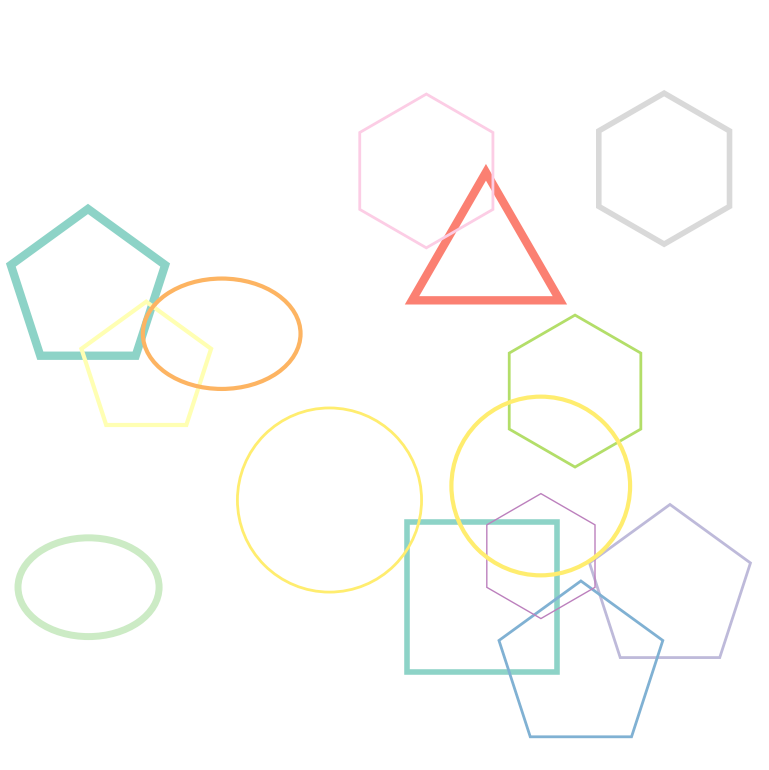[{"shape": "pentagon", "thickness": 3, "radius": 0.53, "center": [0.114, 0.623]}, {"shape": "square", "thickness": 2, "radius": 0.49, "center": [0.626, 0.225]}, {"shape": "pentagon", "thickness": 1.5, "radius": 0.44, "center": [0.19, 0.52]}, {"shape": "pentagon", "thickness": 1, "radius": 0.55, "center": [0.87, 0.235]}, {"shape": "triangle", "thickness": 3, "radius": 0.55, "center": [0.631, 0.665]}, {"shape": "pentagon", "thickness": 1, "radius": 0.56, "center": [0.754, 0.134]}, {"shape": "oval", "thickness": 1.5, "radius": 0.51, "center": [0.288, 0.567]}, {"shape": "hexagon", "thickness": 1, "radius": 0.49, "center": [0.747, 0.492]}, {"shape": "hexagon", "thickness": 1, "radius": 0.5, "center": [0.554, 0.778]}, {"shape": "hexagon", "thickness": 2, "radius": 0.49, "center": [0.863, 0.781]}, {"shape": "hexagon", "thickness": 0.5, "radius": 0.41, "center": [0.702, 0.278]}, {"shape": "oval", "thickness": 2.5, "radius": 0.46, "center": [0.115, 0.237]}, {"shape": "circle", "thickness": 1.5, "radius": 0.58, "center": [0.702, 0.369]}, {"shape": "circle", "thickness": 1, "radius": 0.6, "center": [0.428, 0.351]}]